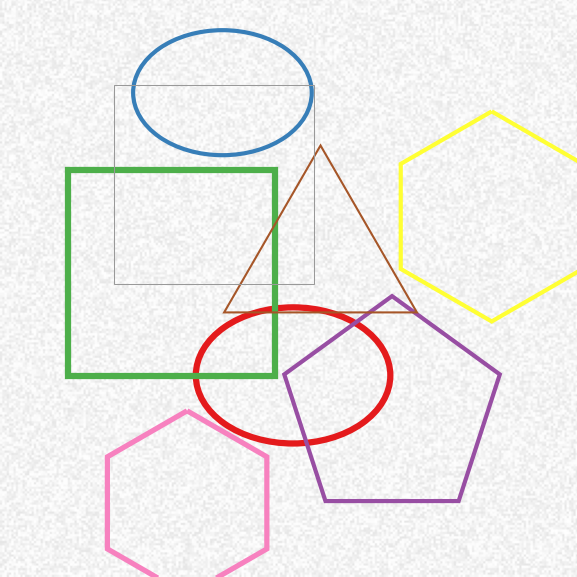[{"shape": "oval", "thickness": 3, "radius": 0.84, "center": [0.507, 0.349]}, {"shape": "oval", "thickness": 2, "radius": 0.77, "center": [0.385, 0.839]}, {"shape": "square", "thickness": 3, "radius": 0.89, "center": [0.297, 0.526]}, {"shape": "pentagon", "thickness": 2, "radius": 0.98, "center": [0.679, 0.29]}, {"shape": "hexagon", "thickness": 2, "radius": 0.91, "center": [0.851, 0.624]}, {"shape": "triangle", "thickness": 1, "radius": 0.96, "center": [0.555, 0.555]}, {"shape": "hexagon", "thickness": 2.5, "radius": 0.8, "center": [0.324, 0.128]}, {"shape": "square", "thickness": 0.5, "radius": 0.86, "center": [0.37, 0.68]}]